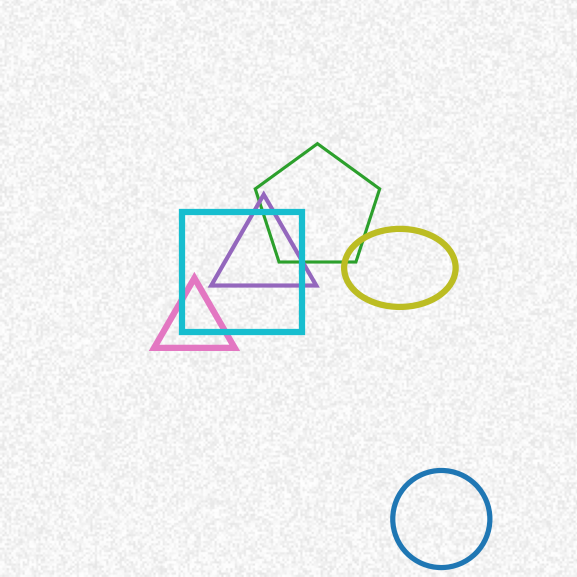[{"shape": "circle", "thickness": 2.5, "radius": 0.42, "center": [0.764, 0.1]}, {"shape": "pentagon", "thickness": 1.5, "radius": 0.57, "center": [0.55, 0.637]}, {"shape": "triangle", "thickness": 2, "radius": 0.53, "center": [0.457, 0.557]}, {"shape": "triangle", "thickness": 3, "radius": 0.4, "center": [0.337, 0.437]}, {"shape": "oval", "thickness": 3, "radius": 0.48, "center": [0.692, 0.535]}, {"shape": "square", "thickness": 3, "radius": 0.52, "center": [0.419, 0.528]}]